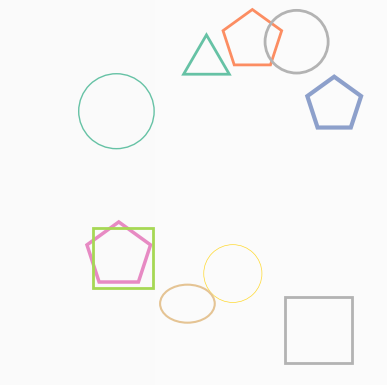[{"shape": "circle", "thickness": 1, "radius": 0.49, "center": [0.3, 0.711]}, {"shape": "triangle", "thickness": 2, "radius": 0.34, "center": [0.533, 0.841]}, {"shape": "pentagon", "thickness": 2, "radius": 0.4, "center": [0.651, 0.896]}, {"shape": "pentagon", "thickness": 3, "radius": 0.36, "center": [0.862, 0.728]}, {"shape": "pentagon", "thickness": 2.5, "radius": 0.43, "center": [0.306, 0.337]}, {"shape": "square", "thickness": 2, "radius": 0.39, "center": [0.317, 0.329]}, {"shape": "circle", "thickness": 0.5, "radius": 0.38, "center": [0.601, 0.289]}, {"shape": "oval", "thickness": 1.5, "radius": 0.35, "center": [0.484, 0.211]}, {"shape": "square", "thickness": 2, "radius": 0.43, "center": [0.822, 0.142]}, {"shape": "circle", "thickness": 2, "radius": 0.41, "center": [0.765, 0.892]}]